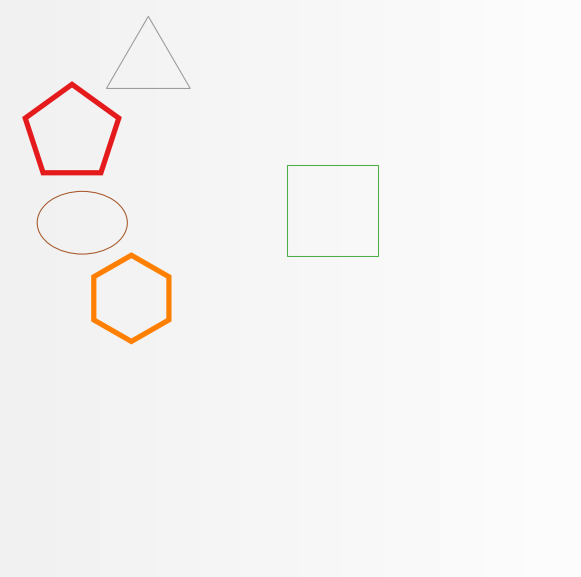[{"shape": "pentagon", "thickness": 2.5, "radius": 0.42, "center": [0.124, 0.768]}, {"shape": "square", "thickness": 0.5, "radius": 0.39, "center": [0.572, 0.634]}, {"shape": "hexagon", "thickness": 2.5, "radius": 0.37, "center": [0.226, 0.483]}, {"shape": "oval", "thickness": 0.5, "radius": 0.39, "center": [0.142, 0.613]}, {"shape": "triangle", "thickness": 0.5, "radius": 0.42, "center": [0.255, 0.888]}]